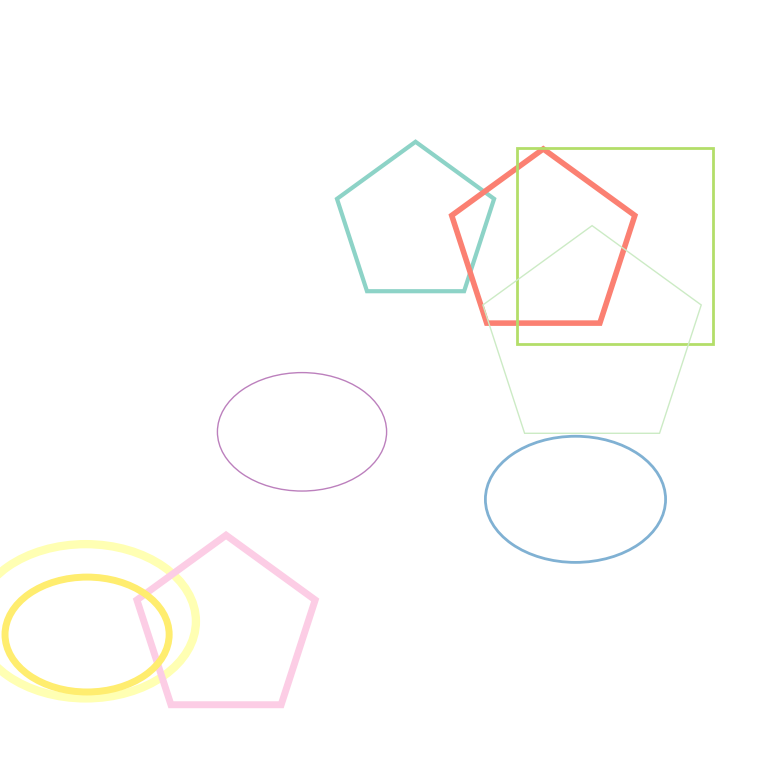[{"shape": "pentagon", "thickness": 1.5, "radius": 0.54, "center": [0.54, 0.709]}, {"shape": "oval", "thickness": 3, "radius": 0.72, "center": [0.111, 0.193]}, {"shape": "pentagon", "thickness": 2, "radius": 0.63, "center": [0.706, 0.682]}, {"shape": "oval", "thickness": 1, "radius": 0.59, "center": [0.747, 0.352]}, {"shape": "square", "thickness": 1, "radius": 0.63, "center": [0.799, 0.681]}, {"shape": "pentagon", "thickness": 2.5, "radius": 0.61, "center": [0.294, 0.183]}, {"shape": "oval", "thickness": 0.5, "radius": 0.55, "center": [0.392, 0.439]}, {"shape": "pentagon", "thickness": 0.5, "radius": 0.75, "center": [0.769, 0.558]}, {"shape": "oval", "thickness": 2.5, "radius": 0.53, "center": [0.113, 0.176]}]